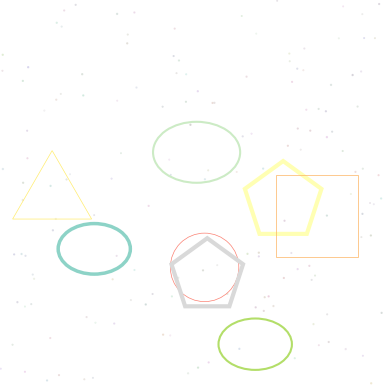[{"shape": "oval", "thickness": 2.5, "radius": 0.47, "center": [0.245, 0.354]}, {"shape": "pentagon", "thickness": 3, "radius": 0.52, "center": [0.735, 0.477]}, {"shape": "circle", "thickness": 0.5, "radius": 0.44, "center": [0.531, 0.306]}, {"shape": "square", "thickness": 0.5, "radius": 0.53, "center": [0.823, 0.439]}, {"shape": "oval", "thickness": 1.5, "radius": 0.48, "center": [0.663, 0.106]}, {"shape": "pentagon", "thickness": 3, "radius": 0.49, "center": [0.538, 0.284]}, {"shape": "oval", "thickness": 1.5, "radius": 0.57, "center": [0.511, 0.604]}, {"shape": "triangle", "thickness": 0.5, "radius": 0.59, "center": [0.135, 0.49]}]